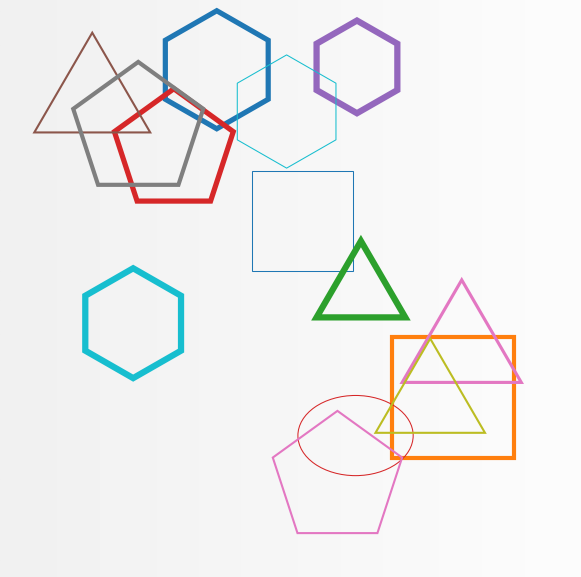[{"shape": "hexagon", "thickness": 2.5, "radius": 0.51, "center": [0.373, 0.878]}, {"shape": "square", "thickness": 0.5, "radius": 0.43, "center": [0.521, 0.616]}, {"shape": "square", "thickness": 2, "radius": 0.52, "center": [0.779, 0.311]}, {"shape": "triangle", "thickness": 3, "radius": 0.44, "center": [0.621, 0.494]}, {"shape": "pentagon", "thickness": 2.5, "radius": 0.54, "center": [0.299, 0.738]}, {"shape": "oval", "thickness": 0.5, "radius": 0.5, "center": [0.612, 0.245]}, {"shape": "hexagon", "thickness": 3, "radius": 0.4, "center": [0.614, 0.883]}, {"shape": "triangle", "thickness": 1, "radius": 0.58, "center": [0.159, 0.827]}, {"shape": "triangle", "thickness": 1.5, "radius": 0.59, "center": [0.794, 0.396]}, {"shape": "pentagon", "thickness": 1, "radius": 0.58, "center": [0.581, 0.171]}, {"shape": "pentagon", "thickness": 2, "radius": 0.59, "center": [0.238, 0.774]}, {"shape": "triangle", "thickness": 1, "radius": 0.54, "center": [0.74, 0.304]}, {"shape": "hexagon", "thickness": 0.5, "radius": 0.49, "center": [0.493, 0.806]}, {"shape": "hexagon", "thickness": 3, "radius": 0.48, "center": [0.229, 0.439]}]